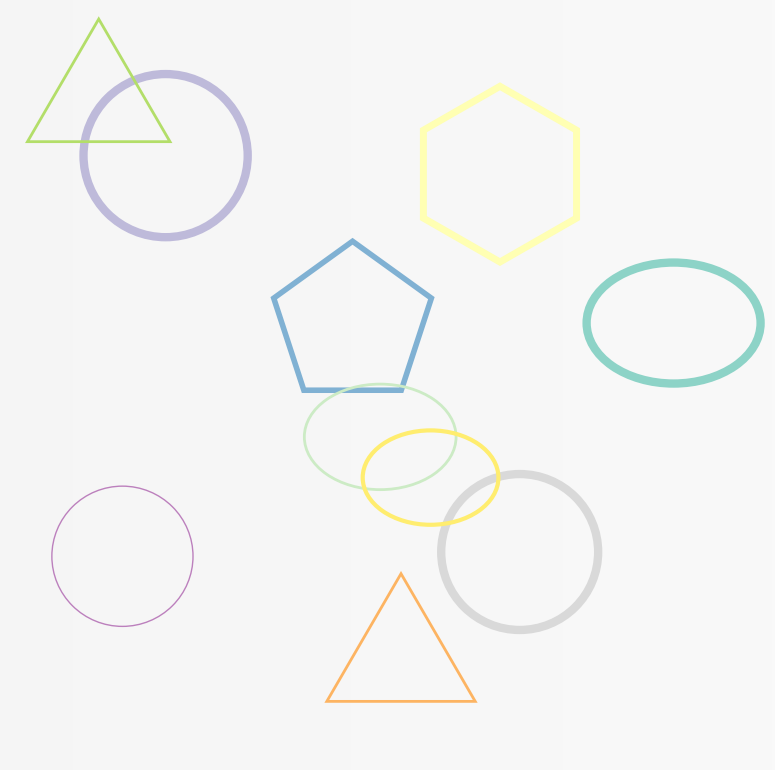[{"shape": "oval", "thickness": 3, "radius": 0.56, "center": [0.869, 0.58]}, {"shape": "hexagon", "thickness": 2.5, "radius": 0.57, "center": [0.645, 0.774]}, {"shape": "circle", "thickness": 3, "radius": 0.53, "center": [0.214, 0.798]}, {"shape": "pentagon", "thickness": 2, "radius": 0.53, "center": [0.455, 0.58]}, {"shape": "triangle", "thickness": 1, "radius": 0.55, "center": [0.517, 0.144]}, {"shape": "triangle", "thickness": 1, "radius": 0.53, "center": [0.127, 0.869]}, {"shape": "circle", "thickness": 3, "radius": 0.51, "center": [0.671, 0.283]}, {"shape": "circle", "thickness": 0.5, "radius": 0.46, "center": [0.158, 0.278]}, {"shape": "oval", "thickness": 1, "radius": 0.49, "center": [0.491, 0.433]}, {"shape": "oval", "thickness": 1.5, "radius": 0.44, "center": [0.556, 0.38]}]